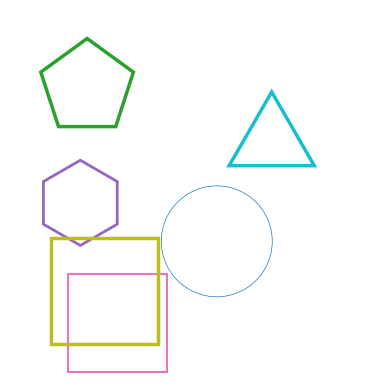[{"shape": "circle", "thickness": 0.5, "radius": 0.72, "center": [0.563, 0.373]}, {"shape": "pentagon", "thickness": 2.5, "radius": 0.63, "center": [0.226, 0.774]}, {"shape": "hexagon", "thickness": 2, "radius": 0.55, "center": [0.209, 0.473]}, {"shape": "square", "thickness": 1.5, "radius": 0.64, "center": [0.305, 0.16]}, {"shape": "square", "thickness": 2.5, "radius": 0.69, "center": [0.271, 0.244]}, {"shape": "triangle", "thickness": 2.5, "radius": 0.64, "center": [0.706, 0.634]}]